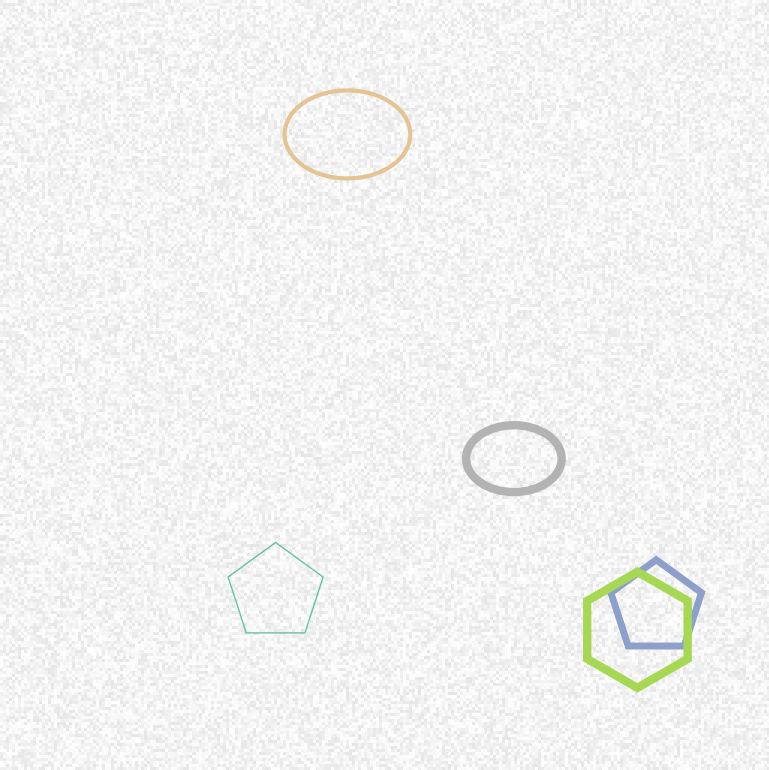[{"shape": "pentagon", "thickness": 0.5, "radius": 0.32, "center": [0.358, 0.231]}, {"shape": "pentagon", "thickness": 2.5, "radius": 0.31, "center": [0.852, 0.211]}, {"shape": "hexagon", "thickness": 3, "radius": 0.38, "center": [0.828, 0.182]}, {"shape": "oval", "thickness": 1.5, "radius": 0.41, "center": [0.451, 0.825]}, {"shape": "oval", "thickness": 3, "radius": 0.31, "center": [0.667, 0.404]}]